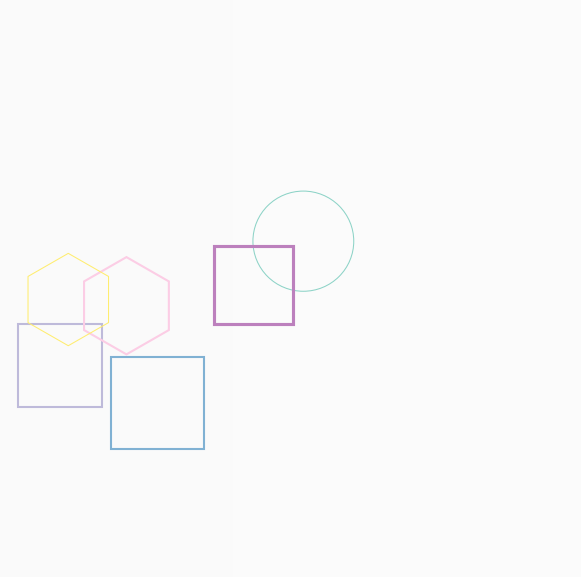[{"shape": "circle", "thickness": 0.5, "radius": 0.43, "center": [0.522, 0.582]}, {"shape": "square", "thickness": 1, "radius": 0.36, "center": [0.103, 0.366]}, {"shape": "square", "thickness": 1, "radius": 0.4, "center": [0.271, 0.301]}, {"shape": "hexagon", "thickness": 1, "radius": 0.42, "center": [0.218, 0.47]}, {"shape": "square", "thickness": 1.5, "radius": 0.34, "center": [0.436, 0.506]}, {"shape": "hexagon", "thickness": 0.5, "radius": 0.4, "center": [0.117, 0.48]}]